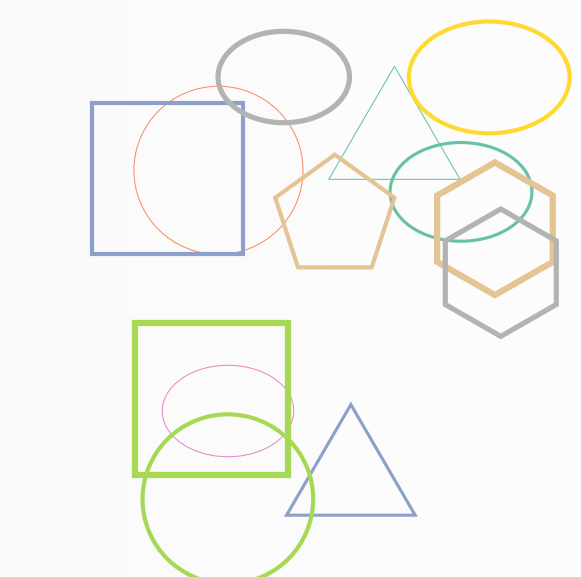[{"shape": "triangle", "thickness": 0.5, "radius": 0.65, "center": [0.679, 0.754]}, {"shape": "oval", "thickness": 1.5, "radius": 0.61, "center": [0.793, 0.667]}, {"shape": "circle", "thickness": 0.5, "radius": 0.73, "center": [0.376, 0.704]}, {"shape": "triangle", "thickness": 1.5, "radius": 0.64, "center": [0.604, 0.171]}, {"shape": "square", "thickness": 2, "radius": 0.65, "center": [0.288, 0.69]}, {"shape": "oval", "thickness": 0.5, "radius": 0.57, "center": [0.392, 0.287]}, {"shape": "circle", "thickness": 2, "radius": 0.73, "center": [0.392, 0.135]}, {"shape": "square", "thickness": 3, "radius": 0.66, "center": [0.363, 0.308]}, {"shape": "oval", "thickness": 2, "radius": 0.69, "center": [0.842, 0.865]}, {"shape": "pentagon", "thickness": 2, "radius": 0.54, "center": [0.576, 0.623]}, {"shape": "hexagon", "thickness": 3, "radius": 0.57, "center": [0.851, 0.603]}, {"shape": "hexagon", "thickness": 2.5, "radius": 0.55, "center": [0.862, 0.527]}, {"shape": "oval", "thickness": 2.5, "radius": 0.57, "center": [0.488, 0.866]}]